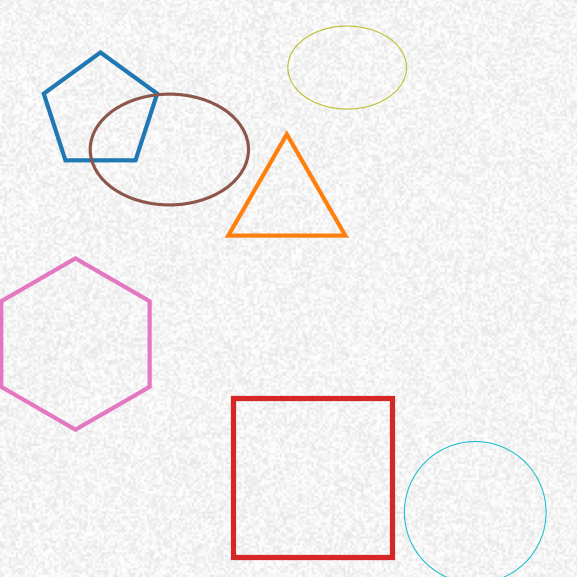[{"shape": "pentagon", "thickness": 2, "radius": 0.52, "center": [0.174, 0.805]}, {"shape": "triangle", "thickness": 2, "radius": 0.58, "center": [0.497, 0.65]}, {"shape": "square", "thickness": 2.5, "radius": 0.69, "center": [0.541, 0.172]}, {"shape": "oval", "thickness": 1.5, "radius": 0.69, "center": [0.293, 0.74]}, {"shape": "hexagon", "thickness": 2, "radius": 0.74, "center": [0.131, 0.403]}, {"shape": "oval", "thickness": 0.5, "radius": 0.51, "center": [0.601, 0.882]}, {"shape": "circle", "thickness": 0.5, "radius": 0.61, "center": [0.823, 0.112]}]